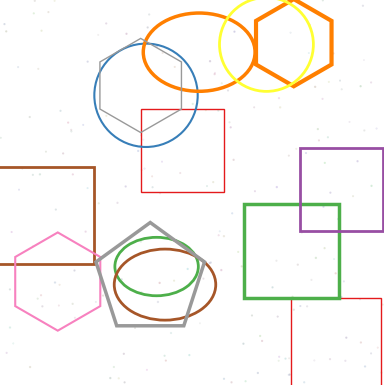[{"shape": "square", "thickness": 1, "radius": 0.54, "center": [0.474, 0.61]}, {"shape": "square", "thickness": 1, "radius": 0.58, "center": [0.872, 0.109]}, {"shape": "circle", "thickness": 1.5, "radius": 0.67, "center": [0.379, 0.752]}, {"shape": "square", "thickness": 2.5, "radius": 0.61, "center": [0.757, 0.348]}, {"shape": "oval", "thickness": 2, "radius": 0.54, "center": [0.407, 0.308]}, {"shape": "square", "thickness": 2, "radius": 0.54, "center": [0.886, 0.509]}, {"shape": "oval", "thickness": 2.5, "radius": 0.73, "center": [0.517, 0.865]}, {"shape": "hexagon", "thickness": 3, "radius": 0.57, "center": [0.763, 0.889]}, {"shape": "circle", "thickness": 2, "radius": 0.61, "center": [0.692, 0.885]}, {"shape": "oval", "thickness": 2, "radius": 0.66, "center": [0.429, 0.261]}, {"shape": "square", "thickness": 2, "radius": 0.63, "center": [0.118, 0.44]}, {"shape": "hexagon", "thickness": 1.5, "radius": 0.64, "center": [0.15, 0.269]}, {"shape": "pentagon", "thickness": 2.5, "radius": 0.74, "center": [0.39, 0.274]}, {"shape": "hexagon", "thickness": 1, "radius": 0.61, "center": [0.365, 0.778]}]